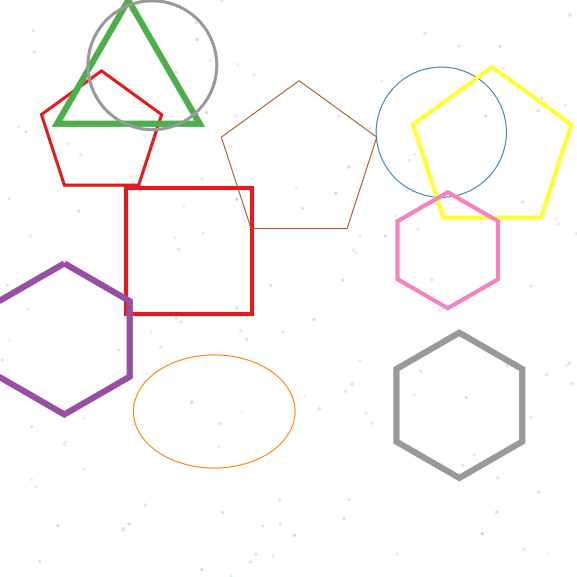[{"shape": "square", "thickness": 2, "radius": 0.55, "center": [0.328, 0.565]}, {"shape": "pentagon", "thickness": 1.5, "radius": 0.55, "center": [0.176, 0.767]}, {"shape": "circle", "thickness": 0.5, "radius": 0.56, "center": [0.764, 0.77]}, {"shape": "triangle", "thickness": 3, "radius": 0.71, "center": [0.222, 0.856]}, {"shape": "hexagon", "thickness": 3, "radius": 0.65, "center": [0.111, 0.412]}, {"shape": "oval", "thickness": 0.5, "radius": 0.7, "center": [0.371, 0.287]}, {"shape": "pentagon", "thickness": 2, "radius": 0.72, "center": [0.852, 0.739]}, {"shape": "pentagon", "thickness": 0.5, "radius": 0.71, "center": [0.518, 0.718]}, {"shape": "hexagon", "thickness": 2, "radius": 0.5, "center": [0.775, 0.566]}, {"shape": "circle", "thickness": 1.5, "radius": 0.56, "center": [0.264, 0.886]}, {"shape": "hexagon", "thickness": 3, "radius": 0.63, "center": [0.795, 0.297]}]